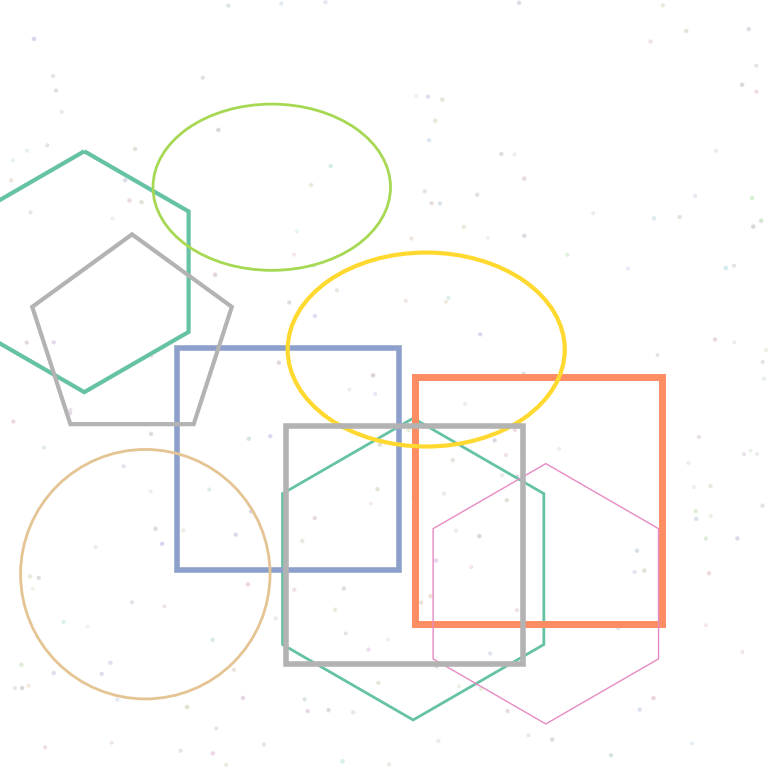[{"shape": "hexagon", "thickness": 1, "radius": 0.98, "center": [0.537, 0.261]}, {"shape": "hexagon", "thickness": 1.5, "radius": 0.78, "center": [0.109, 0.647]}, {"shape": "square", "thickness": 2.5, "radius": 0.8, "center": [0.699, 0.35]}, {"shape": "square", "thickness": 2, "radius": 0.72, "center": [0.374, 0.404]}, {"shape": "hexagon", "thickness": 0.5, "radius": 0.85, "center": [0.709, 0.229]}, {"shape": "oval", "thickness": 1, "radius": 0.77, "center": [0.353, 0.757]}, {"shape": "oval", "thickness": 1.5, "radius": 0.9, "center": [0.554, 0.546]}, {"shape": "circle", "thickness": 1, "radius": 0.81, "center": [0.189, 0.254]}, {"shape": "pentagon", "thickness": 1.5, "radius": 0.68, "center": [0.171, 0.559]}, {"shape": "square", "thickness": 2, "radius": 0.77, "center": [0.525, 0.292]}]